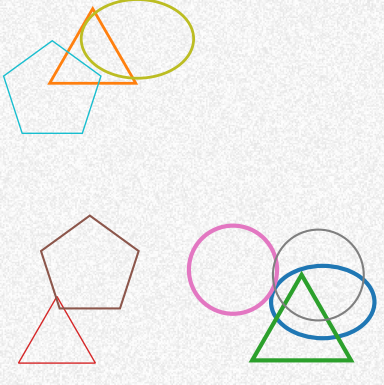[{"shape": "oval", "thickness": 3, "radius": 0.67, "center": [0.838, 0.216]}, {"shape": "triangle", "thickness": 2, "radius": 0.65, "center": [0.241, 0.848]}, {"shape": "triangle", "thickness": 3, "radius": 0.74, "center": [0.783, 0.138]}, {"shape": "triangle", "thickness": 1, "radius": 0.58, "center": [0.148, 0.115]}, {"shape": "pentagon", "thickness": 1.5, "radius": 0.67, "center": [0.233, 0.307]}, {"shape": "circle", "thickness": 3, "radius": 0.57, "center": [0.605, 0.299]}, {"shape": "circle", "thickness": 1.5, "radius": 0.59, "center": [0.827, 0.286]}, {"shape": "oval", "thickness": 2, "radius": 0.73, "center": [0.357, 0.899]}, {"shape": "pentagon", "thickness": 1, "radius": 0.66, "center": [0.136, 0.761]}]